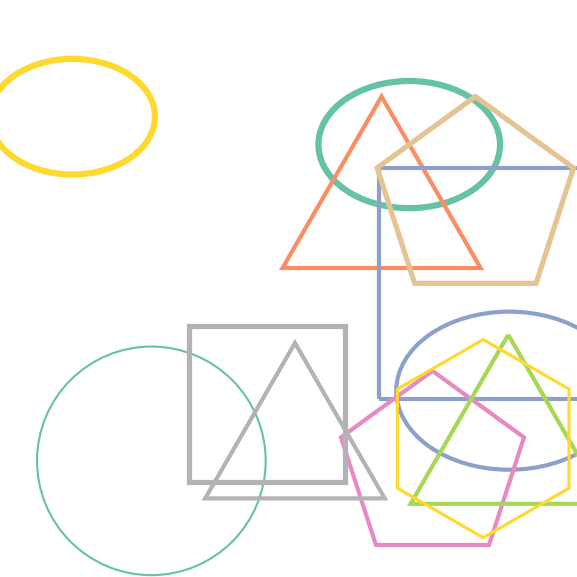[{"shape": "circle", "thickness": 1, "radius": 0.99, "center": [0.262, 0.201]}, {"shape": "oval", "thickness": 3, "radius": 0.79, "center": [0.709, 0.749]}, {"shape": "triangle", "thickness": 2, "radius": 0.99, "center": [0.661, 0.634]}, {"shape": "oval", "thickness": 2, "radius": 0.98, "center": [0.882, 0.323]}, {"shape": "square", "thickness": 2, "radius": 1.0, "center": [0.856, 0.508]}, {"shape": "pentagon", "thickness": 2, "radius": 0.83, "center": [0.749, 0.19]}, {"shape": "triangle", "thickness": 2, "radius": 0.98, "center": [0.88, 0.224]}, {"shape": "oval", "thickness": 3, "radius": 0.71, "center": [0.125, 0.797]}, {"shape": "hexagon", "thickness": 1.5, "radius": 0.86, "center": [0.837, 0.24]}, {"shape": "pentagon", "thickness": 2.5, "radius": 0.89, "center": [0.823, 0.653]}, {"shape": "triangle", "thickness": 2, "radius": 0.9, "center": [0.511, 0.226]}, {"shape": "square", "thickness": 2.5, "radius": 0.68, "center": [0.462, 0.3]}]